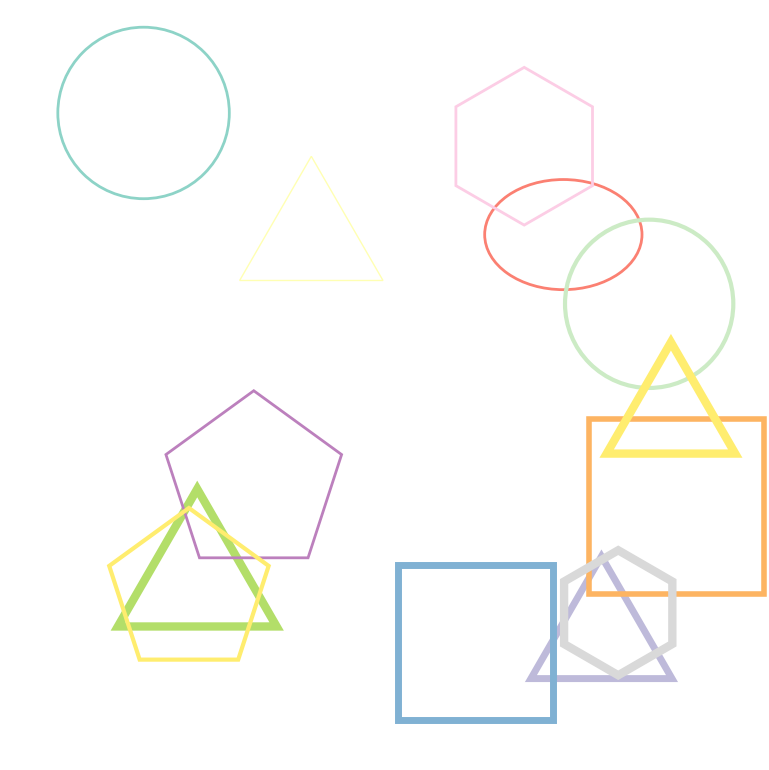[{"shape": "circle", "thickness": 1, "radius": 0.56, "center": [0.186, 0.853]}, {"shape": "triangle", "thickness": 0.5, "radius": 0.54, "center": [0.404, 0.689]}, {"shape": "triangle", "thickness": 2.5, "radius": 0.53, "center": [0.781, 0.172]}, {"shape": "oval", "thickness": 1, "radius": 0.51, "center": [0.732, 0.695]}, {"shape": "square", "thickness": 2.5, "radius": 0.5, "center": [0.617, 0.166]}, {"shape": "square", "thickness": 2, "radius": 0.57, "center": [0.879, 0.342]}, {"shape": "triangle", "thickness": 3, "radius": 0.6, "center": [0.256, 0.246]}, {"shape": "hexagon", "thickness": 1, "radius": 0.51, "center": [0.681, 0.81]}, {"shape": "hexagon", "thickness": 3, "radius": 0.41, "center": [0.803, 0.204]}, {"shape": "pentagon", "thickness": 1, "radius": 0.6, "center": [0.33, 0.373]}, {"shape": "circle", "thickness": 1.5, "radius": 0.55, "center": [0.843, 0.605]}, {"shape": "pentagon", "thickness": 1.5, "radius": 0.54, "center": [0.245, 0.231]}, {"shape": "triangle", "thickness": 3, "radius": 0.48, "center": [0.871, 0.459]}]